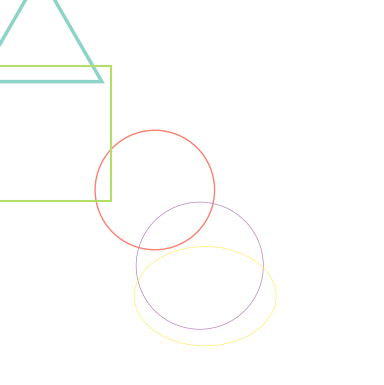[{"shape": "triangle", "thickness": 2.5, "radius": 0.93, "center": [0.104, 0.881]}, {"shape": "circle", "thickness": 1, "radius": 0.78, "center": [0.402, 0.506]}, {"shape": "square", "thickness": 1.5, "radius": 0.87, "center": [0.115, 0.653]}, {"shape": "circle", "thickness": 0.5, "radius": 0.83, "center": [0.519, 0.31]}, {"shape": "oval", "thickness": 0.5, "radius": 0.92, "center": [0.533, 0.231]}]